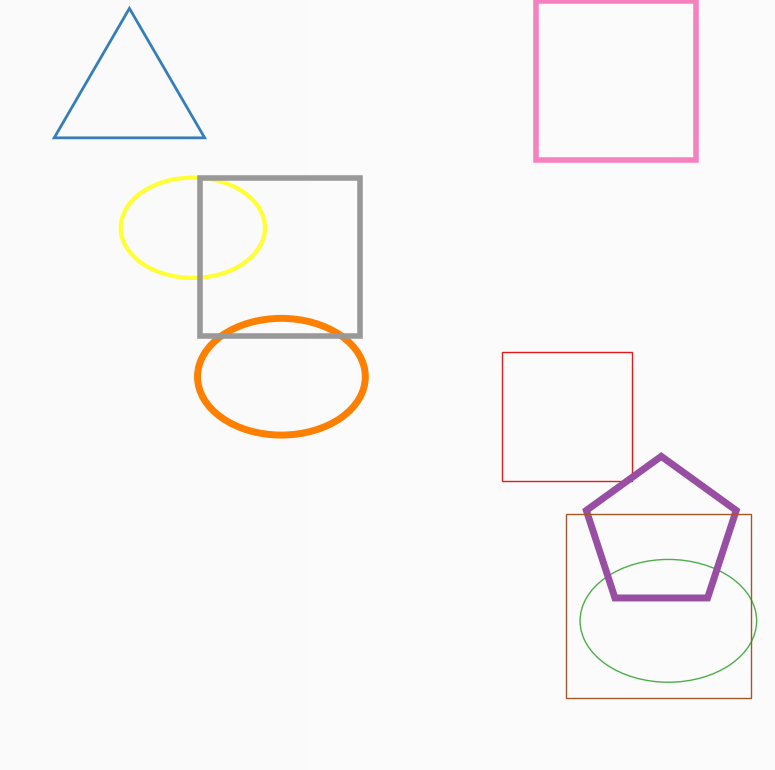[{"shape": "square", "thickness": 0.5, "radius": 0.42, "center": [0.732, 0.46]}, {"shape": "triangle", "thickness": 1, "radius": 0.56, "center": [0.167, 0.877]}, {"shape": "oval", "thickness": 0.5, "radius": 0.57, "center": [0.862, 0.194]}, {"shape": "pentagon", "thickness": 2.5, "radius": 0.51, "center": [0.853, 0.306]}, {"shape": "oval", "thickness": 2.5, "radius": 0.54, "center": [0.363, 0.511]}, {"shape": "oval", "thickness": 1.5, "radius": 0.47, "center": [0.249, 0.704]}, {"shape": "square", "thickness": 0.5, "radius": 0.6, "center": [0.849, 0.213]}, {"shape": "square", "thickness": 2, "radius": 0.52, "center": [0.795, 0.895]}, {"shape": "square", "thickness": 2, "radius": 0.52, "center": [0.361, 0.666]}]